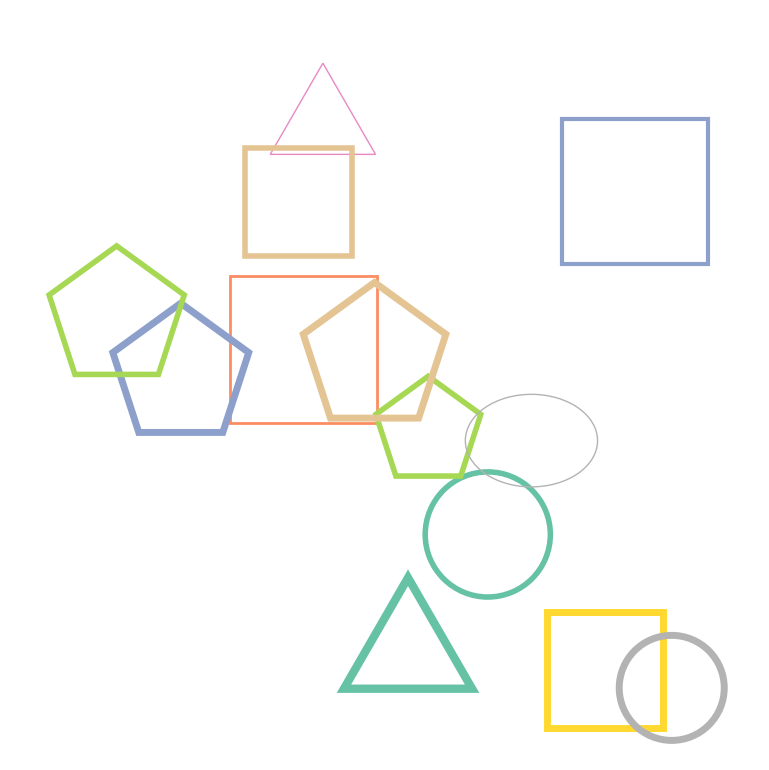[{"shape": "circle", "thickness": 2, "radius": 0.41, "center": [0.633, 0.306]}, {"shape": "triangle", "thickness": 3, "radius": 0.48, "center": [0.53, 0.154]}, {"shape": "square", "thickness": 1, "radius": 0.48, "center": [0.394, 0.546]}, {"shape": "square", "thickness": 1.5, "radius": 0.47, "center": [0.825, 0.751]}, {"shape": "pentagon", "thickness": 2.5, "radius": 0.46, "center": [0.235, 0.513]}, {"shape": "triangle", "thickness": 0.5, "radius": 0.39, "center": [0.419, 0.839]}, {"shape": "pentagon", "thickness": 2, "radius": 0.46, "center": [0.152, 0.588]}, {"shape": "pentagon", "thickness": 2, "radius": 0.36, "center": [0.556, 0.44]}, {"shape": "square", "thickness": 2.5, "radius": 0.38, "center": [0.785, 0.13]}, {"shape": "square", "thickness": 2, "radius": 0.35, "center": [0.387, 0.738]}, {"shape": "pentagon", "thickness": 2.5, "radius": 0.49, "center": [0.486, 0.536]}, {"shape": "circle", "thickness": 2.5, "radius": 0.34, "center": [0.872, 0.107]}, {"shape": "oval", "thickness": 0.5, "radius": 0.43, "center": [0.69, 0.428]}]